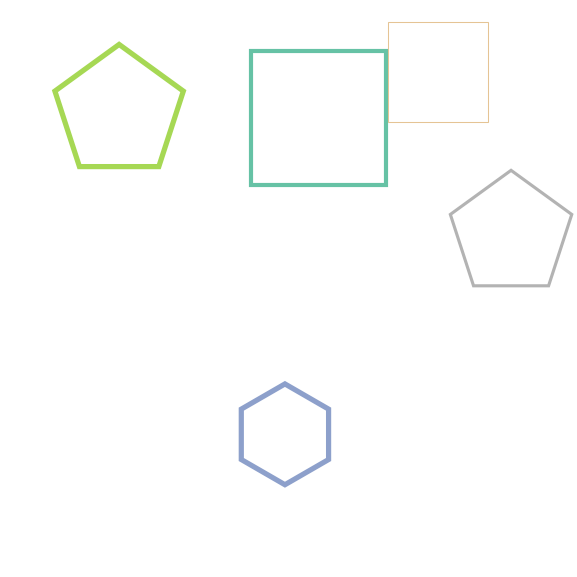[{"shape": "square", "thickness": 2, "radius": 0.58, "center": [0.551, 0.795]}, {"shape": "hexagon", "thickness": 2.5, "radius": 0.44, "center": [0.493, 0.247]}, {"shape": "pentagon", "thickness": 2.5, "radius": 0.58, "center": [0.206, 0.805]}, {"shape": "square", "thickness": 0.5, "radius": 0.43, "center": [0.758, 0.875]}, {"shape": "pentagon", "thickness": 1.5, "radius": 0.55, "center": [0.885, 0.594]}]